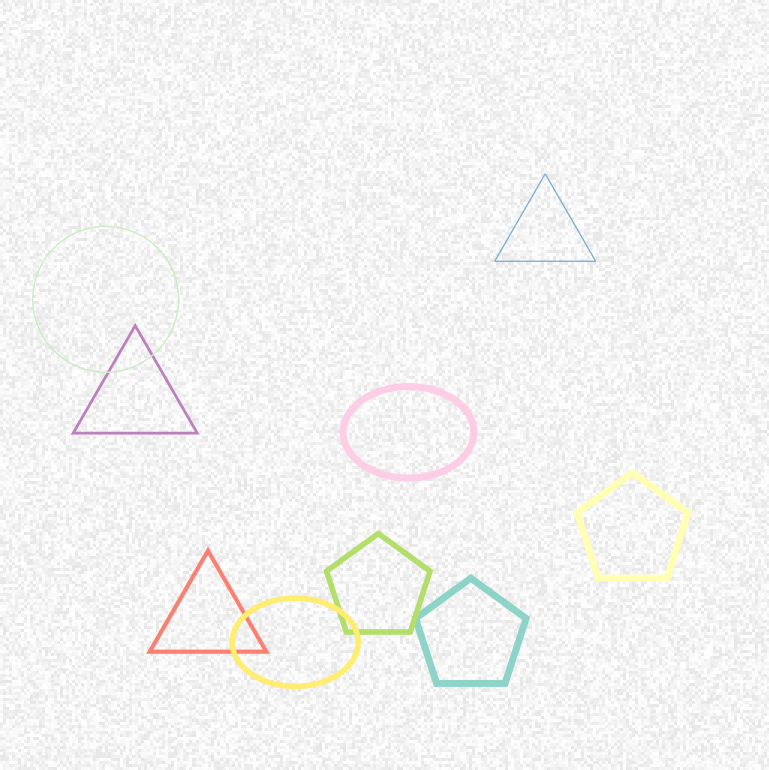[{"shape": "pentagon", "thickness": 2.5, "radius": 0.38, "center": [0.611, 0.174]}, {"shape": "pentagon", "thickness": 2.5, "radius": 0.38, "center": [0.822, 0.311]}, {"shape": "triangle", "thickness": 1.5, "radius": 0.44, "center": [0.27, 0.197]}, {"shape": "triangle", "thickness": 0.5, "radius": 0.38, "center": [0.708, 0.699]}, {"shape": "pentagon", "thickness": 2, "radius": 0.35, "center": [0.491, 0.236]}, {"shape": "oval", "thickness": 2.5, "radius": 0.42, "center": [0.531, 0.439]}, {"shape": "triangle", "thickness": 1, "radius": 0.47, "center": [0.176, 0.484]}, {"shape": "circle", "thickness": 0.5, "radius": 0.47, "center": [0.137, 0.611]}, {"shape": "oval", "thickness": 2, "radius": 0.41, "center": [0.383, 0.166]}]